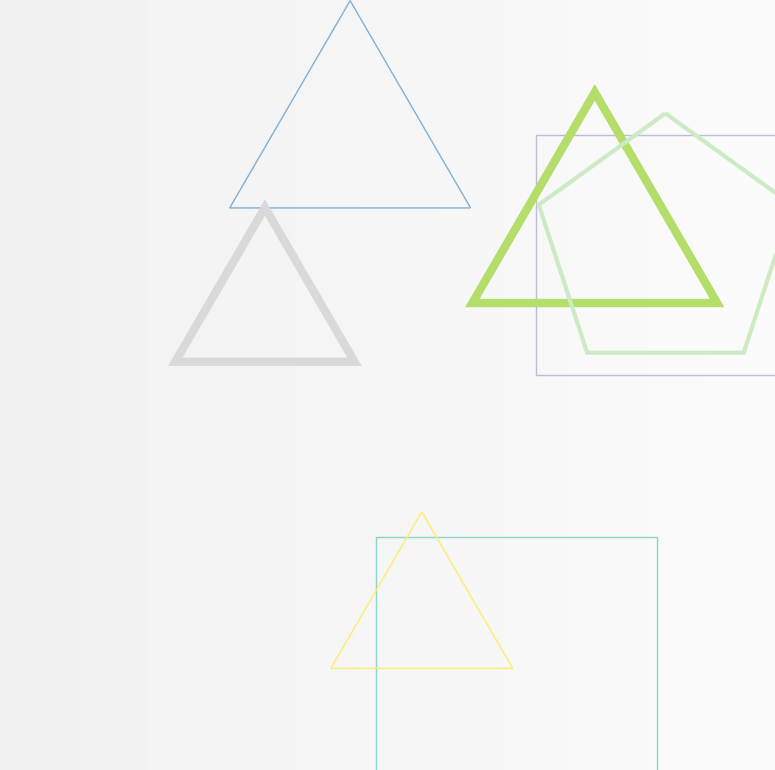[{"shape": "square", "thickness": 0.5, "radius": 0.91, "center": [0.667, 0.121]}, {"shape": "square", "thickness": 0.5, "radius": 0.78, "center": [0.847, 0.669]}, {"shape": "triangle", "thickness": 0.5, "radius": 0.9, "center": [0.452, 0.82]}, {"shape": "triangle", "thickness": 3, "radius": 0.91, "center": [0.767, 0.698]}, {"shape": "triangle", "thickness": 3, "radius": 0.67, "center": [0.342, 0.597]}, {"shape": "pentagon", "thickness": 1.5, "radius": 0.86, "center": [0.859, 0.681]}, {"shape": "triangle", "thickness": 0.5, "radius": 0.68, "center": [0.544, 0.2]}]